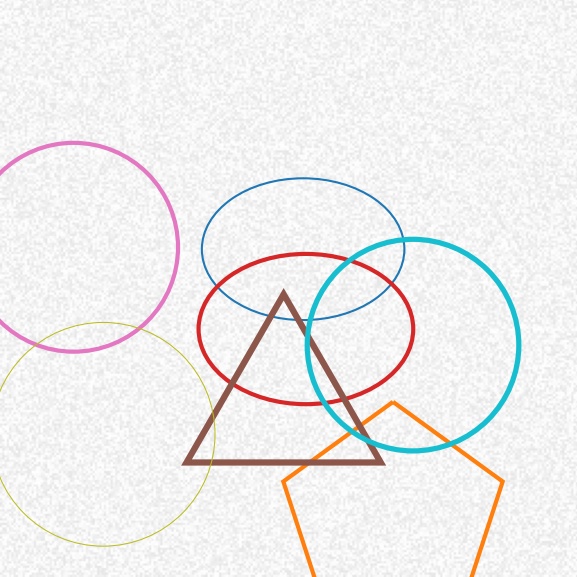[{"shape": "oval", "thickness": 1, "radius": 0.88, "center": [0.525, 0.568]}, {"shape": "pentagon", "thickness": 2, "radius": 1.0, "center": [0.681, 0.104]}, {"shape": "oval", "thickness": 2, "radius": 0.93, "center": [0.53, 0.429]}, {"shape": "triangle", "thickness": 3, "radius": 0.97, "center": [0.491, 0.295]}, {"shape": "circle", "thickness": 2, "radius": 0.9, "center": [0.127, 0.571]}, {"shape": "circle", "thickness": 0.5, "radius": 0.97, "center": [0.179, 0.247]}, {"shape": "circle", "thickness": 2.5, "radius": 0.92, "center": [0.715, 0.402]}]